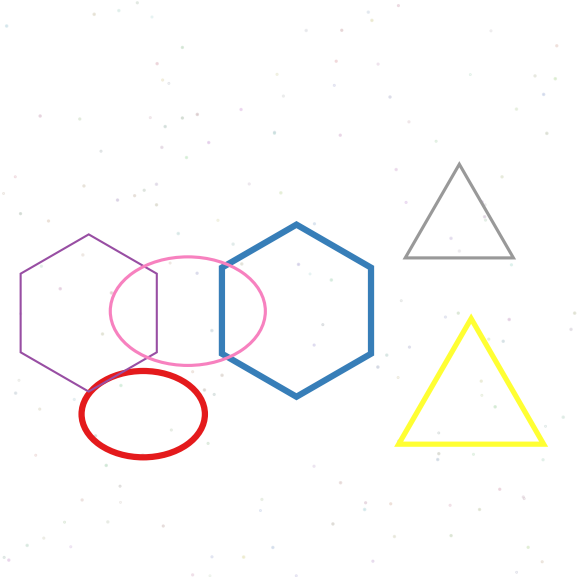[{"shape": "oval", "thickness": 3, "radius": 0.53, "center": [0.248, 0.282]}, {"shape": "hexagon", "thickness": 3, "radius": 0.75, "center": [0.513, 0.461]}, {"shape": "hexagon", "thickness": 1, "radius": 0.68, "center": [0.154, 0.457]}, {"shape": "triangle", "thickness": 2.5, "radius": 0.72, "center": [0.816, 0.302]}, {"shape": "oval", "thickness": 1.5, "radius": 0.67, "center": [0.325, 0.46]}, {"shape": "triangle", "thickness": 1.5, "radius": 0.54, "center": [0.795, 0.607]}]